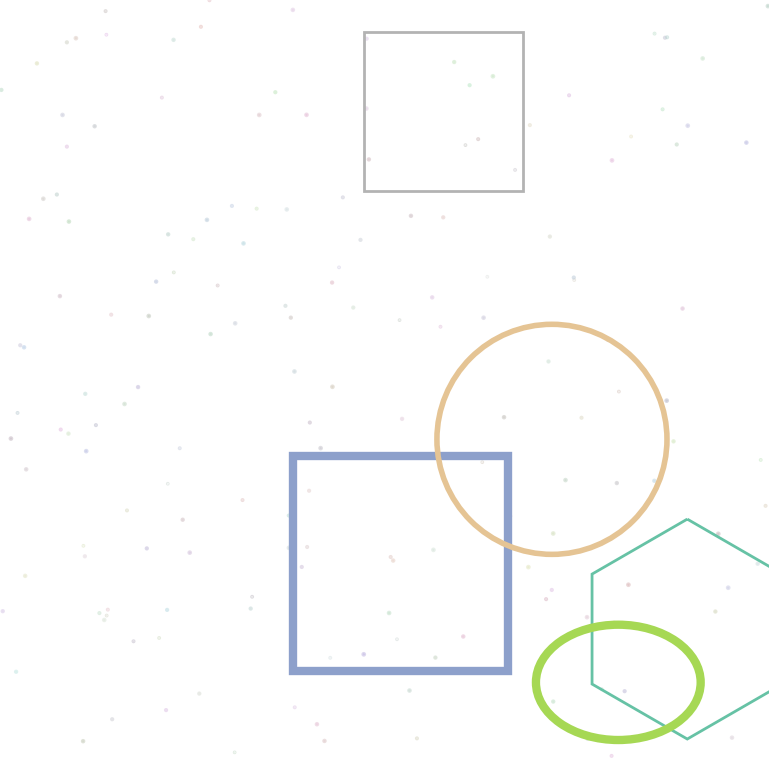[{"shape": "hexagon", "thickness": 1, "radius": 0.71, "center": [0.893, 0.183]}, {"shape": "square", "thickness": 3, "radius": 0.7, "center": [0.52, 0.268]}, {"shape": "oval", "thickness": 3, "radius": 0.53, "center": [0.803, 0.114]}, {"shape": "circle", "thickness": 2, "radius": 0.75, "center": [0.717, 0.429]}, {"shape": "square", "thickness": 1, "radius": 0.52, "center": [0.575, 0.856]}]